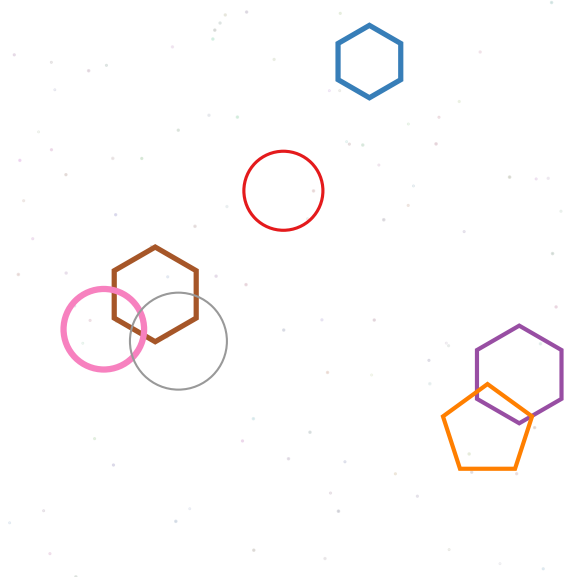[{"shape": "circle", "thickness": 1.5, "radius": 0.34, "center": [0.491, 0.669]}, {"shape": "hexagon", "thickness": 2.5, "radius": 0.31, "center": [0.64, 0.893]}, {"shape": "hexagon", "thickness": 2, "radius": 0.42, "center": [0.899, 0.351]}, {"shape": "pentagon", "thickness": 2, "radius": 0.41, "center": [0.844, 0.253]}, {"shape": "hexagon", "thickness": 2.5, "radius": 0.41, "center": [0.269, 0.489]}, {"shape": "circle", "thickness": 3, "radius": 0.35, "center": [0.18, 0.429]}, {"shape": "circle", "thickness": 1, "radius": 0.42, "center": [0.309, 0.408]}]